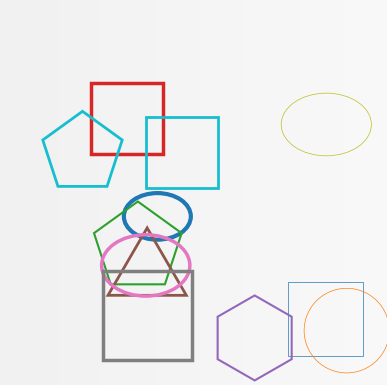[{"shape": "oval", "thickness": 3, "radius": 0.43, "center": [0.406, 0.438]}, {"shape": "square", "thickness": 0.5, "radius": 0.48, "center": [0.84, 0.172]}, {"shape": "circle", "thickness": 0.5, "radius": 0.55, "center": [0.895, 0.141]}, {"shape": "pentagon", "thickness": 1.5, "radius": 0.59, "center": [0.356, 0.358]}, {"shape": "square", "thickness": 2.5, "radius": 0.46, "center": [0.328, 0.692]}, {"shape": "hexagon", "thickness": 1.5, "radius": 0.55, "center": [0.657, 0.122]}, {"shape": "triangle", "thickness": 2, "radius": 0.58, "center": [0.38, 0.291]}, {"shape": "oval", "thickness": 2.5, "radius": 0.57, "center": [0.376, 0.311]}, {"shape": "square", "thickness": 2.5, "radius": 0.58, "center": [0.381, 0.181]}, {"shape": "oval", "thickness": 0.5, "radius": 0.58, "center": [0.842, 0.677]}, {"shape": "square", "thickness": 2, "radius": 0.46, "center": [0.47, 0.603]}, {"shape": "pentagon", "thickness": 2, "radius": 0.54, "center": [0.213, 0.603]}]